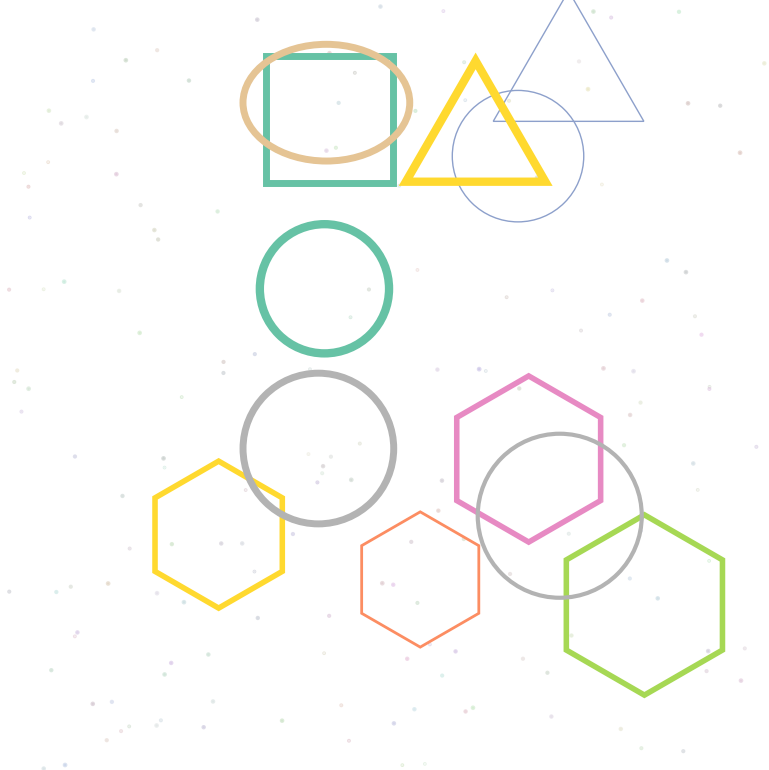[{"shape": "square", "thickness": 2.5, "radius": 0.41, "center": [0.428, 0.845]}, {"shape": "circle", "thickness": 3, "radius": 0.42, "center": [0.421, 0.625]}, {"shape": "hexagon", "thickness": 1, "radius": 0.44, "center": [0.546, 0.247]}, {"shape": "circle", "thickness": 0.5, "radius": 0.43, "center": [0.673, 0.797]}, {"shape": "triangle", "thickness": 0.5, "radius": 0.56, "center": [0.738, 0.899]}, {"shape": "hexagon", "thickness": 2, "radius": 0.54, "center": [0.687, 0.404]}, {"shape": "hexagon", "thickness": 2, "radius": 0.59, "center": [0.837, 0.214]}, {"shape": "hexagon", "thickness": 2, "radius": 0.48, "center": [0.284, 0.306]}, {"shape": "triangle", "thickness": 3, "radius": 0.52, "center": [0.618, 0.816]}, {"shape": "oval", "thickness": 2.5, "radius": 0.54, "center": [0.424, 0.867]}, {"shape": "circle", "thickness": 2.5, "radius": 0.49, "center": [0.413, 0.417]}, {"shape": "circle", "thickness": 1.5, "radius": 0.53, "center": [0.727, 0.33]}]